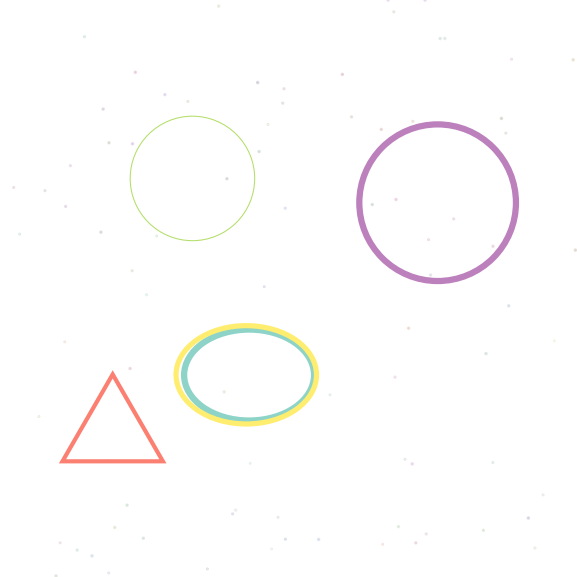[{"shape": "oval", "thickness": 3, "radius": 0.56, "center": [0.431, 0.35]}, {"shape": "triangle", "thickness": 2, "radius": 0.5, "center": [0.195, 0.251]}, {"shape": "circle", "thickness": 0.5, "radius": 0.54, "center": [0.333, 0.69]}, {"shape": "circle", "thickness": 3, "radius": 0.68, "center": [0.758, 0.648]}, {"shape": "oval", "thickness": 2.5, "radius": 0.61, "center": [0.426, 0.35]}]